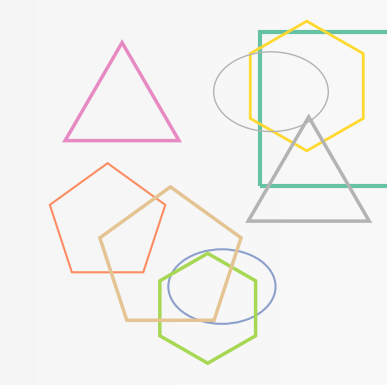[{"shape": "square", "thickness": 3, "radius": 1.0, "center": [0.871, 0.718]}, {"shape": "pentagon", "thickness": 1.5, "radius": 0.78, "center": [0.278, 0.419]}, {"shape": "oval", "thickness": 1.5, "radius": 0.69, "center": [0.573, 0.256]}, {"shape": "triangle", "thickness": 2.5, "radius": 0.85, "center": [0.315, 0.72]}, {"shape": "hexagon", "thickness": 2.5, "radius": 0.71, "center": [0.536, 0.199]}, {"shape": "hexagon", "thickness": 2, "radius": 0.84, "center": [0.792, 0.777]}, {"shape": "pentagon", "thickness": 2.5, "radius": 0.96, "center": [0.44, 0.323]}, {"shape": "triangle", "thickness": 2.5, "radius": 0.9, "center": [0.797, 0.516]}, {"shape": "oval", "thickness": 1, "radius": 0.74, "center": [0.699, 0.762]}]